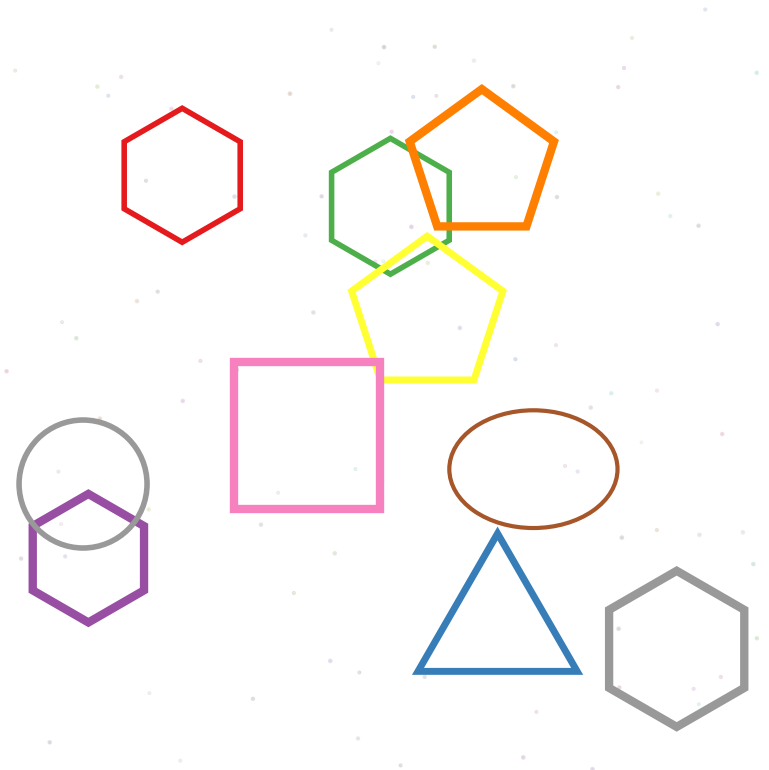[{"shape": "hexagon", "thickness": 2, "radius": 0.43, "center": [0.237, 0.772]}, {"shape": "triangle", "thickness": 2.5, "radius": 0.6, "center": [0.646, 0.188]}, {"shape": "hexagon", "thickness": 2, "radius": 0.44, "center": [0.507, 0.732]}, {"shape": "hexagon", "thickness": 3, "radius": 0.42, "center": [0.115, 0.275]}, {"shape": "pentagon", "thickness": 3, "radius": 0.49, "center": [0.626, 0.786]}, {"shape": "pentagon", "thickness": 2.5, "radius": 0.52, "center": [0.555, 0.59]}, {"shape": "oval", "thickness": 1.5, "radius": 0.55, "center": [0.693, 0.391]}, {"shape": "square", "thickness": 3, "radius": 0.48, "center": [0.399, 0.434]}, {"shape": "circle", "thickness": 2, "radius": 0.42, "center": [0.108, 0.371]}, {"shape": "hexagon", "thickness": 3, "radius": 0.51, "center": [0.879, 0.157]}]